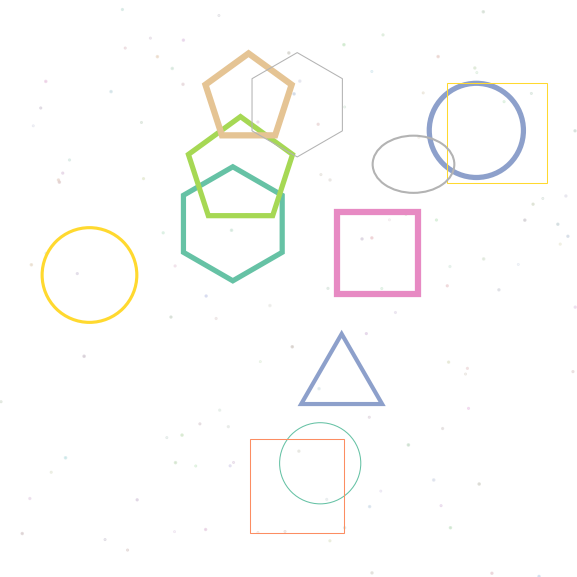[{"shape": "hexagon", "thickness": 2.5, "radius": 0.49, "center": [0.403, 0.612]}, {"shape": "circle", "thickness": 0.5, "radius": 0.35, "center": [0.554, 0.197]}, {"shape": "square", "thickness": 0.5, "radius": 0.41, "center": [0.514, 0.158]}, {"shape": "triangle", "thickness": 2, "radius": 0.4, "center": [0.592, 0.34]}, {"shape": "circle", "thickness": 2.5, "radius": 0.41, "center": [0.825, 0.773]}, {"shape": "square", "thickness": 3, "radius": 0.35, "center": [0.654, 0.561]}, {"shape": "pentagon", "thickness": 2.5, "radius": 0.47, "center": [0.416, 0.702]}, {"shape": "circle", "thickness": 1.5, "radius": 0.41, "center": [0.155, 0.523]}, {"shape": "square", "thickness": 0.5, "radius": 0.43, "center": [0.86, 0.768]}, {"shape": "pentagon", "thickness": 3, "radius": 0.39, "center": [0.43, 0.828]}, {"shape": "hexagon", "thickness": 0.5, "radius": 0.45, "center": [0.515, 0.818]}, {"shape": "oval", "thickness": 1, "radius": 0.35, "center": [0.716, 0.715]}]